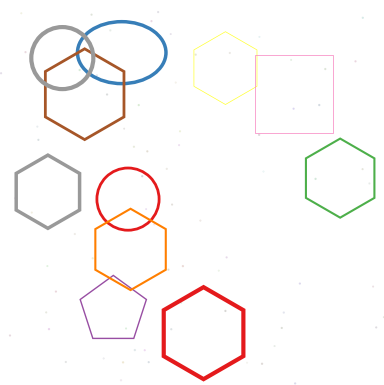[{"shape": "hexagon", "thickness": 3, "radius": 0.6, "center": [0.529, 0.135]}, {"shape": "circle", "thickness": 2, "radius": 0.4, "center": [0.332, 0.483]}, {"shape": "oval", "thickness": 2.5, "radius": 0.57, "center": [0.316, 0.863]}, {"shape": "hexagon", "thickness": 1.5, "radius": 0.51, "center": [0.884, 0.537]}, {"shape": "pentagon", "thickness": 1, "radius": 0.45, "center": [0.294, 0.194]}, {"shape": "hexagon", "thickness": 1.5, "radius": 0.53, "center": [0.339, 0.352]}, {"shape": "hexagon", "thickness": 0.5, "radius": 0.47, "center": [0.586, 0.823]}, {"shape": "hexagon", "thickness": 2, "radius": 0.59, "center": [0.22, 0.755]}, {"shape": "square", "thickness": 0.5, "radius": 0.51, "center": [0.764, 0.756]}, {"shape": "circle", "thickness": 3, "radius": 0.4, "center": [0.162, 0.849]}, {"shape": "hexagon", "thickness": 2.5, "radius": 0.48, "center": [0.124, 0.502]}]